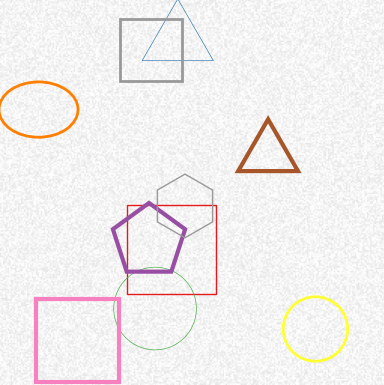[{"shape": "square", "thickness": 1, "radius": 0.57, "center": [0.445, 0.352]}, {"shape": "triangle", "thickness": 0.5, "radius": 0.53, "center": [0.462, 0.896]}, {"shape": "circle", "thickness": 0.5, "radius": 0.54, "center": [0.403, 0.199]}, {"shape": "pentagon", "thickness": 3, "radius": 0.49, "center": [0.387, 0.374]}, {"shape": "oval", "thickness": 2, "radius": 0.51, "center": [0.1, 0.715]}, {"shape": "circle", "thickness": 2, "radius": 0.42, "center": [0.819, 0.146]}, {"shape": "triangle", "thickness": 3, "radius": 0.45, "center": [0.696, 0.6]}, {"shape": "square", "thickness": 3, "radius": 0.54, "center": [0.201, 0.115]}, {"shape": "hexagon", "thickness": 1, "radius": 0.41, "center": [0.481, 0.465]}, {"shape": "square", "thickness": 2, "radius": 0.4, "center": [0.391, 0.87]}]